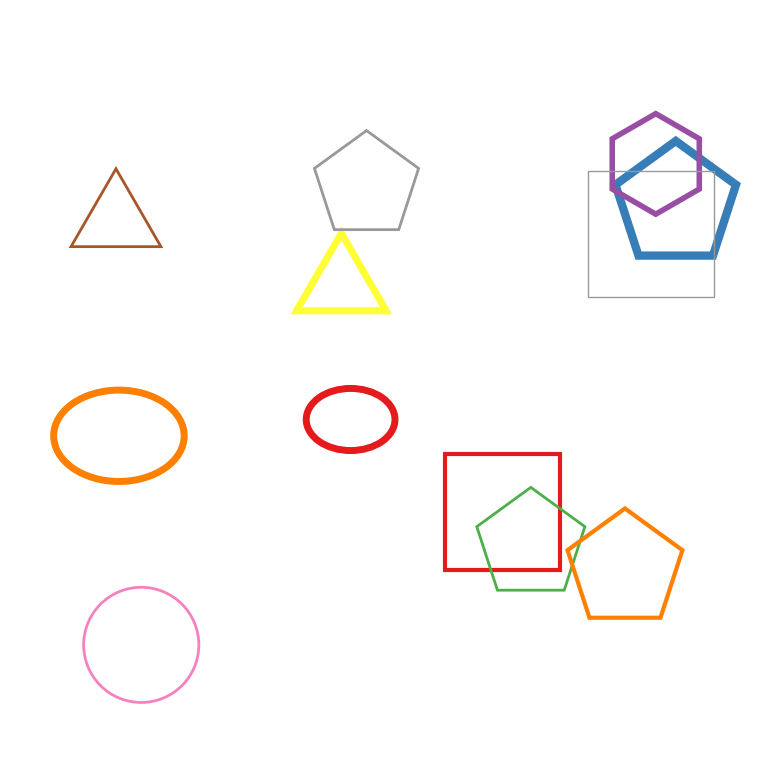[{"shape": "oval", "thickness": 2.5, "radius": 0.29, "center": [0.455, 0.455]}, {"shape": "square", "thickness": 1.5, "radius": 0.37, "center": [0.652, 0.335]}, {"shape": "pentagon", "thickness": 3, "radius": 0.41, "center": [0.878, 0.735]}, {"shape": "pentagon", "thickness": 1, "radius": 0.37, "center": [0.689, 0.293]}, {"shape": "hexagon", "thickness": 2, "radius": 0.33, "center": [0.852, 0.787]}, {"shape": "pentagon", "thickness": 1.5, "radius": 0.39, "center": [0.812, 0.261]}, {"shape": "oval", "thickness": 2.5, "radius": 0.42, "center": [0.154, 0.434]}, {"shape": "triangle", "thickness": 2.5, "radius": 0.34, "center": [0.443, 0.63]}, {"shape": "triangle", "thickness": 1, "radius": 0.34, "center": [0.151, 0.713]}, {"shape": "circle", "thickness": 1, "radius": 0.37, "center": [0.183, 0.162]}, {"shape": "square", "thickness": 0.5, "radius": 0.41, "center": [0.846, 0.696]}, {"shape": "pentagon", "thickness": 1, "radius": 0.36, "center": [0.476, 0.759]}]